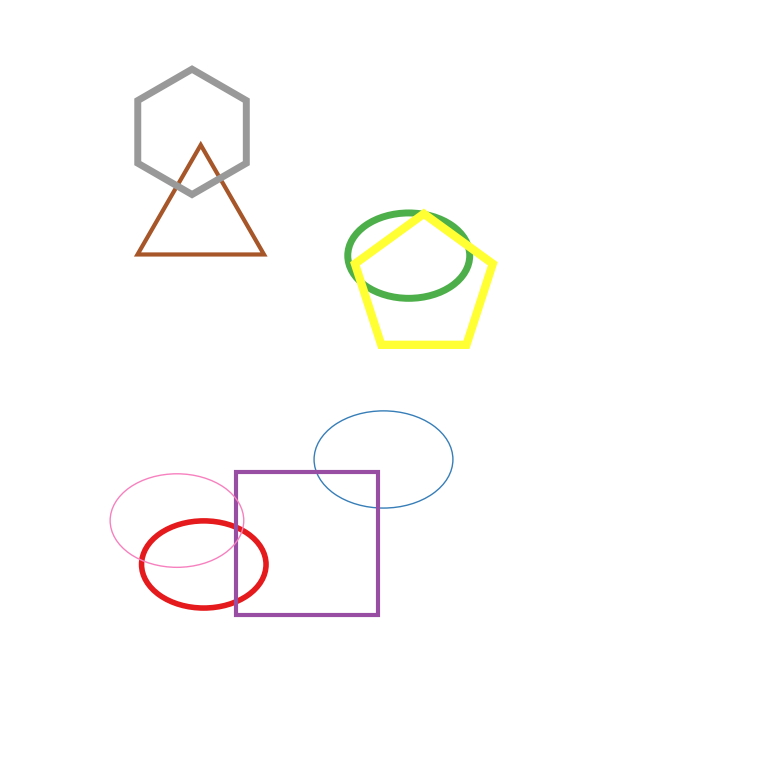[{"shape": "oval", "thickness": 2, "radius": 0.4, "center": [0.265, 0.267]}, {"shape": "oval", "thickness": 0.5, "radius": 0.45, "center": [0.498, 0.403]}, {"shape": "oval", "thickness": 2.5, "radius": 0.4, "center": [0.531, 0.668]}, {"shape": "square", "thickness": 1.5, "radius": 0.46, "center": [0.398, 0.294]}, {"shape": "pentagon", "thickness": 3, "radius": 0.47, "center": [0.55, 0.628]}, {"shape": "triangle", "thickness": 1.5, "radius": 0.47, "center": [0.261, 0.717]}, {"shape": "oval", "thickness": 0.5, "radius": 0.43, "center": [0.23, 0.324]}, {"shape": "hexagon", "thickness": 2.5, "radius": 0.41, "center": [0.249, 0.829]}]